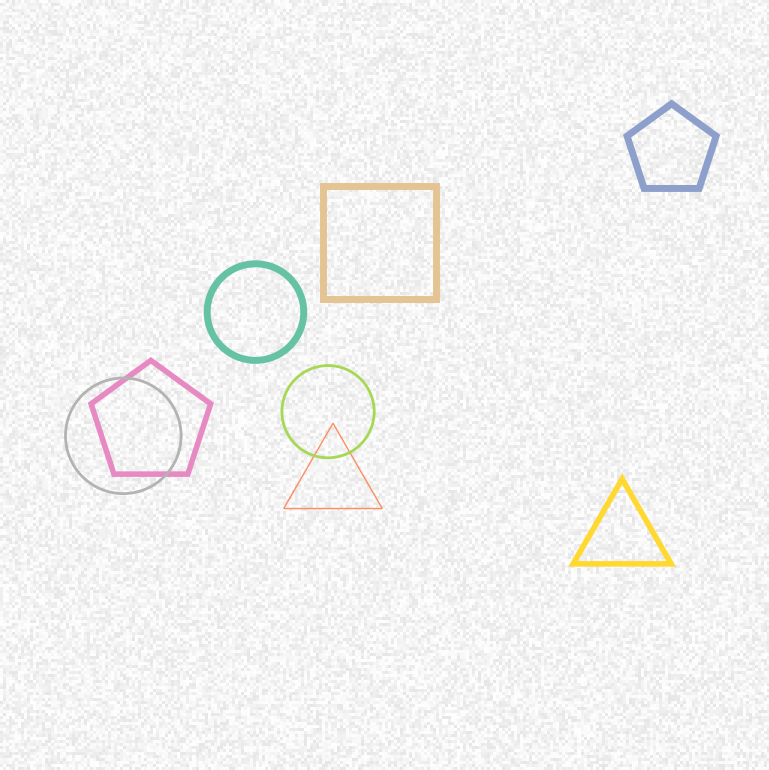[{"shape": "circle", "thickness": 2.5, "radius": 0.31, "center": [0.332, 0.595]}, {"shape": "triangle", "thickness": 0.5, "radius": 0.37, "center": [0.432, 0.377]}, {"shape": "pentagon", "thickness": 2.5, "radius": 0.3, "center": [0.872, 0.804]}, {"shape": "pentagon", "thickness": 2, "radius": 0.41, "center": [0.196, 0.45]}, {"shape": "circle", "thickness": 1, "radius": 0.3, "center": [0.426, 0.465]}, {"shape": "triangle", "thickness": 2, "radius": 0.37, "center": [0.808, 0.304]}, {"shape": "square", "thickness": 2.5, "radius": 0.37, "center": [0.492, 0.685]}, {"shape": "circle", "thickness": 1, "radius": 0.38, "center": [0.16, 0.434]}]